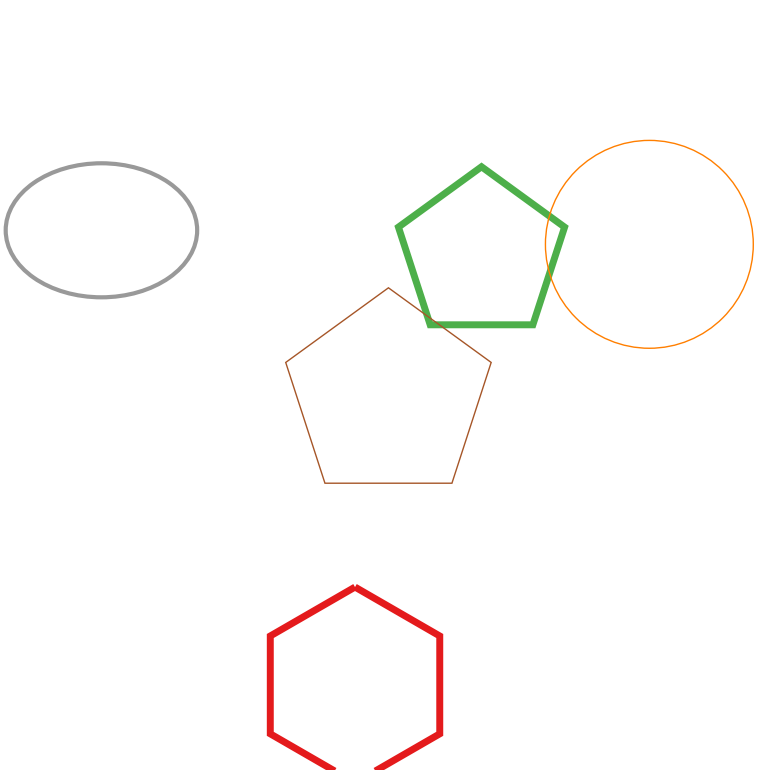[{"shape": "hexagon", "thickness": 2.5, "radius": 0.64, "center": [0.461, 0.111]}, {"shape": "pentagon", "thickness": 2.5, "radius": 0.57, "center": [0.625, 0.67]}, {"shape": "circle", "thickness": 0.5, "radius": 0.67, "center": [0.843, 0.683]}, {"shape": "pentagon", "thickness": 0.5, "radius": 0.7, "center": [0.504, 0.486]}, {"shape": "oval", "thickness": 1.5, "radius": 0.62, "center": [0.132, 0.701]}]